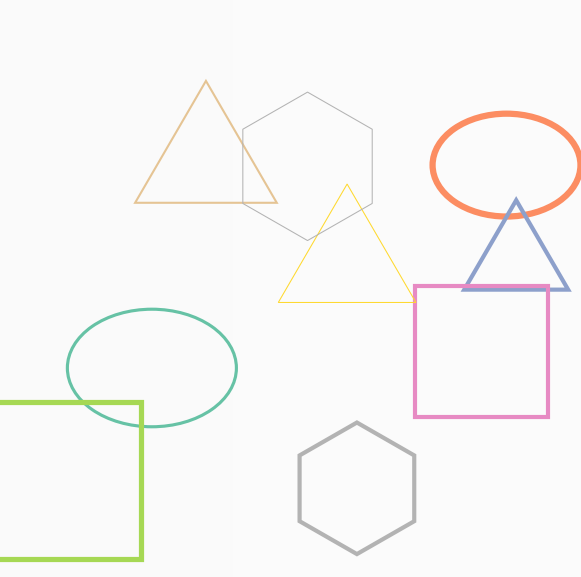[{"shape": "oval", "thickness": 1.5, "radius": 0.73, "center": [0.261, 0.362]}, {"shape": "oval", "thickness": 3, "radius": 0.64, "center": [0.871, 0.713]}, {"shape": "triangle", "thickness": 2, "radius": 0.52, "center": [0.888, 0.549]}, {"shape": "square", "thickness": 2, "radius": 0.57, "center": [0.828, 0.39]}, {"shape": "square", "thickness": 2.5, "radius": 0.68, "center": [0.106, 0.167]}, {"shape": "triangle", "thickness": 0.5, "radius": 0.68, "center": [0.597, 0.544]}, {"shape": "triangle", "thickness": 1, "radius": 0.7, "center": [0.354, 0.718]}, {"shape": "hexagon", "thickness": 0.5, "radius": 0.64, "center": [0.529, 0.711]}, {"shape": "hexagon", "thickness": 2, "radius": 0.57, "center": [0.614, 0.154]}]